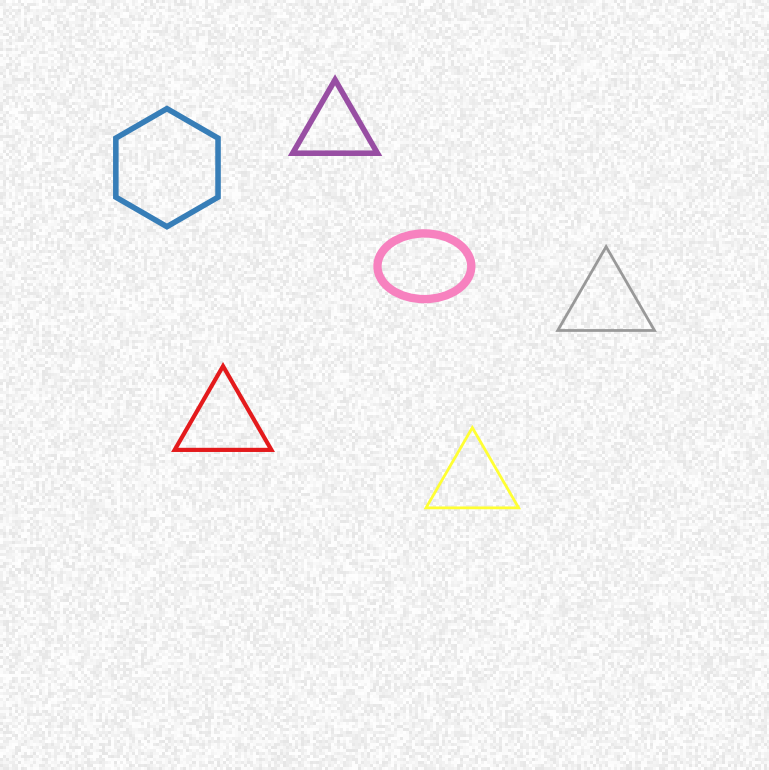[{"shape": "triangle", "thickness": 1.5, "radius": 0.36, "center": [0.29, 0.452]}, {"shape": "hexagon", "thickness": 2, "radius": 0.38, "center": [0.217, 0.782]}, {"shape": "triangle", "thickness": 2, "radius": 0.32, "center": [0.435, 0.833]}, {"shape": "triangle", "thickness": 1, "radius": 0.35, "center": [0.613, 0.375]}, {"shape": "oval", "thickness": 3, "radius": 0.3, "center": [0.551, 0.654]}, {"shape": "triangle", "thickness": 1, "radius": 0.36, "center": [0.787, 0.607]}]